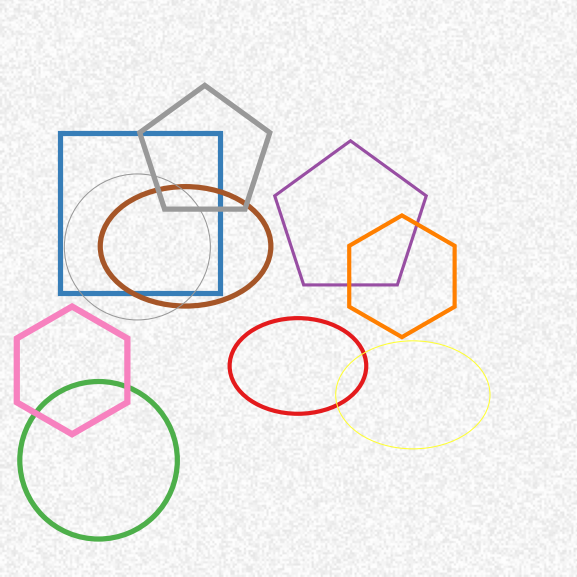[{"shape": "oval", "thickness": 2, "radius": 0.59, "center": [0.516, 0.365]}, {"shape": "square", "thickness": 2.5, "radius": 0.69, "center": [0.243, 0.631]}, {"shape": "circle", "thickness": 2.5, "radius": 0.68, "center": [0.171, 0.202]}, {"shape": "pentagon", "thickness": 1.5, "radius": 0.69, "center": [0.607, 0.617]}, {"shape": "hexagon", "thickness": 2, "radius": 0.53, "center": [0.696, 0.521]}, {"shape": "oval", "thickness": 0.5, "radius": 0.67, "center": [0.715, 0.315]}, {"shape": "oval", "thickness": 2.5, "radius": 0.74, "center": [0.321, 0.573]}, {"shape": "hexagon", "thickness": 3, "radius": 0.55, "center": [0.125, 0.358]}, {"shape": "pentagon", "thickness": 2.5, "radius": 0.59, "center": [0.355, 0.733]}, {"shape": "circle", "thickness": 0.5, "radius": 0.63, "center": [0.238, 0.572]}]